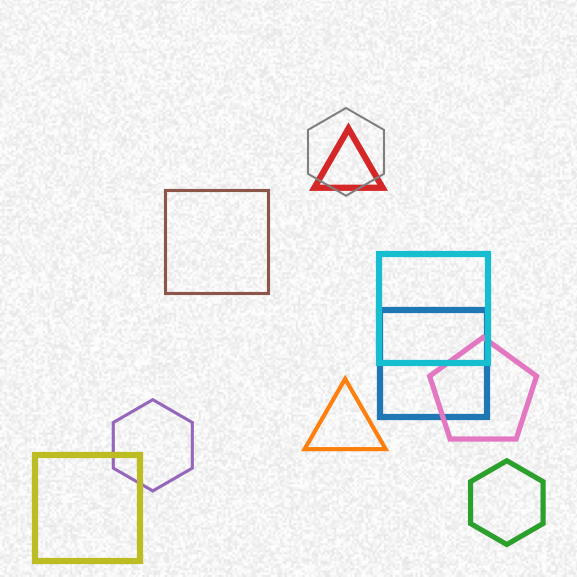[{"shape": "square", "thickness": 3, "radius": 0.46, "center": [0.751, 0.37]}, {"shape": "triangle", "thickness": 2, "radius": 0.41, "center": [0.598, 0.262]}, {"shape": "hexagon", "thickness": 2.5, "radius": 0.36, "center": [0.878, 0.129]}, {"shape": "triangle", "thickness": 3, "radius": 0.34, "center": [0.603, 0.708]}, {"shape": "hexagon", "thickness": 1.5, "radius": 0.4, "center": [0.265, 0.228]}, {"shape": "square", "thickness": 1.5, "radius": 0.45, "center": [0.376, 0.581]}, {"shape": "pentagon", "thickness": 2.5, "radius": 0.49, "center": [0.837, 0.318]}, {"shape": "hexagon", "thickness": 1, "radius": 0.38, "center": [0.599, 0.736]}, {"shape": "square", "thickness": 3, "radius": 0.46, "center": [0.151, 0.12]}, {"shape": "square", "thickness": 3, "radius": 0.47, "center": [0.75, 0.464]}]